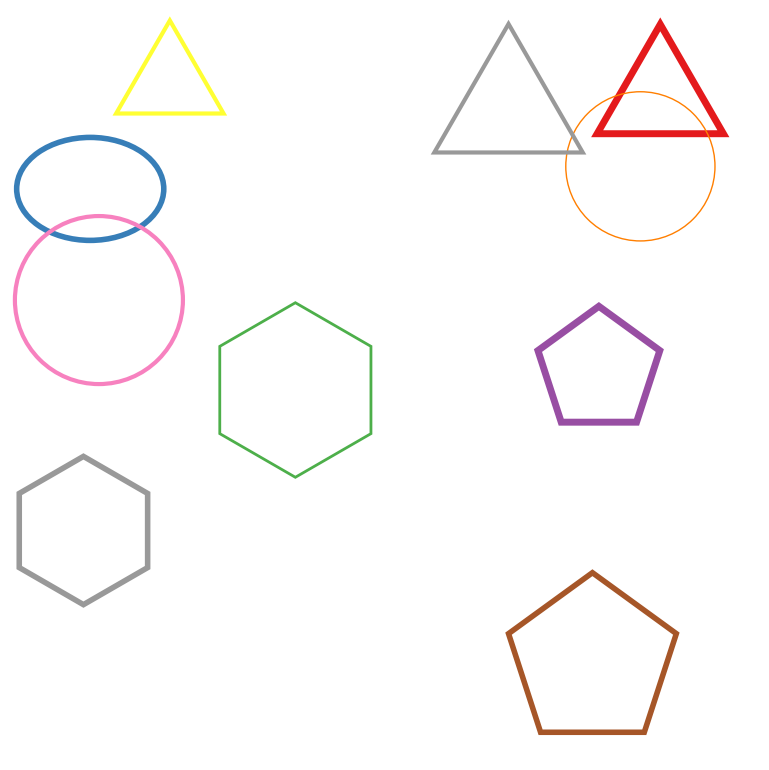[{"shape": "triangle", "thickness": 2.5, "radius": 0.47, "center": [0.857, 0.874]}, {"shape": "oval", "thickness": 2, "radius": 0.48, "center": [0.117, 0.755]}, {"shape": "hexagon", "thickness": 1, "radius": 0.57, "center": [0.384, 0.494]}, {"shape": "pentagon", "thickness": 2.5, "radius": 0.42, "center": [0.778, 0.519]}, {"shape": "circle", "thickness": 0.5, "radius": 0.48, "center": [0.832, 0.784]}, {"shape": "triangle", "thickness": 1.5, "radius": 0.4, "center": [0.221, 0.893]}, {"shape": "pentagon", "thickness": 2, "radius": 0.57, "center": [0.769, 0.142]}, {"shape": "circle", "thickness": 1.5, "radius": 0.55, "center": [0.128, 0.61]}, {"shape": "hexagon", "thickness": 2, "radius": 0.48, "center": [0.108, 0.311]}, {"shape": "triangle", "thickness": 1.5, "radius": 0.56, "center": [0.66, 0.858]}]